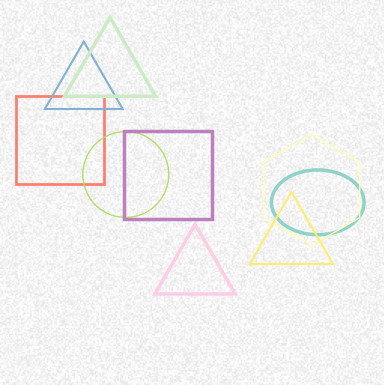[{"shape": "oval", "thickness": 2.5, "radius": 0.6, "center": [0.825, 0.474]}, {"shape": "hexagon", "thickness": 1, "radius": 0.72, "center": [0.81, 0.507]}, {"shape": "square", "thickness": 2, "radius": 0.57, "center": [0.156, 0.636]}, {"shape": "triangle", "thickness": 1.5, "radius": 0.58, "center": [0.218, 0.775]}, {"shape": "circle", "thickness": 1, "radius": 0.56, "center": [0.327, 0.547]}, {"shape": "triangle", "thickness": 2.5, "radius": 0.6, "center": [0.507, 0.297]}, {"shape": "square", "thickness": 2.5, "radius": 0.57, "center": [0.437, 0.545]}, {"shape": "triangle", "thickness": 2.5, "radius": 0.68, "center": [0.286, 0.818]}, {"shape": "triangle", "thickness": 1.5, "radius": 0.62, "center": [0.757, 0.377]}]